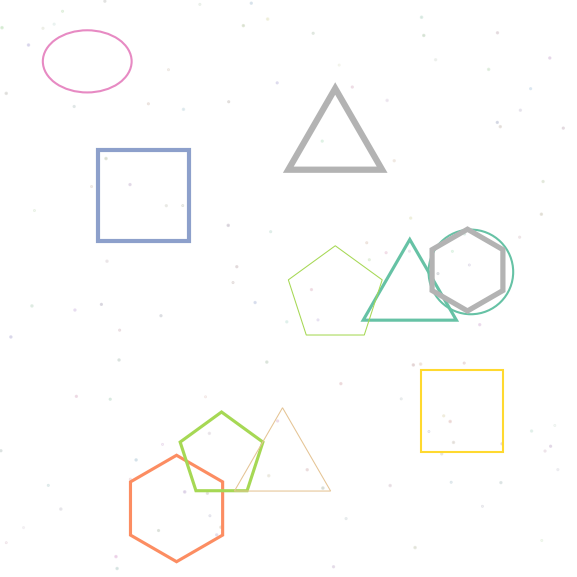[{"shape": "triangle", "thickness": 1.5, "radius": 0.47, "center": [0.71, 0.491]}, {"shape": "circle", "thickness": 1, "radius": 0.37, "center": [0.815, 0.528]}, {"shape": "hexagon", "thickness": 1.5, "radius": 0.46, "center": [0.306, 0.119]}, {"shape": "square", "thickness": 2, "radius": 0.39, "center": [0.248, 0.661]}, {"shape": "oval", "thickness": 1, "radius": 0.38, "center": [0.151, 0.893]}, {"shape": "pentagon", "thickness": 1.5, "radius": 0.38, "center": [0.384, 0.21]}, {"shape": "pentagon", "thickness": 0.5, "radius": 0.43, "center": [0.581, 0.488]}, {"shape": "square", "thickness": 1, "radius": 0.36, "center": [0.8, 0.288]}, {"shape": "triangle", "thickness": 0.5, "radius": 0.48, "center": [0.489, 0.197]}, {"shape": "hexagon", "thickness": 2.5, "radius": 0.35, "center": [0.81, 0.531]}, {"shape": "triangle", "thickness": 3, "radius": 0.47, "center": [0.58, 0.752]}]